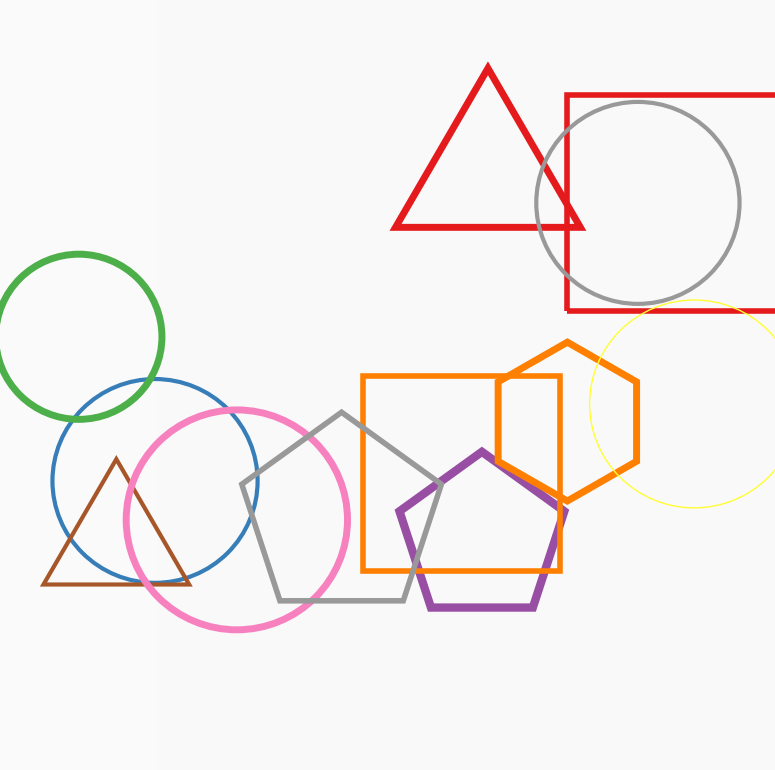[{"shape": "square", "thickness": 2, "radius": 0.7, "center": [0.871, 0.737]}, {"shape": "triangle", "thickness": 2.5, "radius": 0.69, "center": [0.63, 0.774]}, {"shape": "circle", "thickness": 1.5, "radius": 0.66, "center": [0.2, 0.375]}, {"shape": "circle", "thickness": 2.5, "radius": 0.54, "center": [0.102, 0.563]}, {"shape": "pentagon", "thickness": 3, "radius": 0.56, "center": [0.622, 0.301]}, {"shape": "square", "thickness": 2, "radius": 0.64, "center": [0.596, 0.385]}, {"shape": "hexagon", "thickness": 2.5, "radius": 0.52, "center": [0.732, 0.452]}, {"shape": "circle", "thickness": 0.5, "radius": 0.67, "center": [0.896, 0.475]}, {"shape": "triangle", "thickness": 1.5, "radius": 0.54, "center": [0.15, 0.295]}, {"shape": "circle", "thickness": 2.5, "radius": 0.71, "center": [0.306, 0.325]}, {"shape": "circle", "thickness": 1.5, "radius": 0.66, "center": [0.823, 0.737]}, {"shape": "pentagon", "thickness": 2, "radius": 0.68, "center": [0.441, 0.329]}]